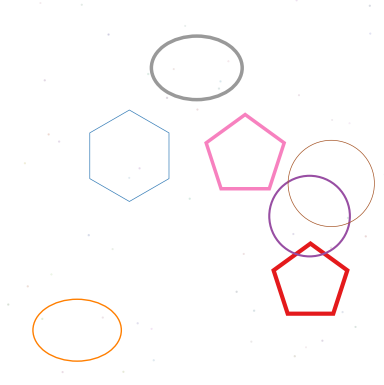[{"shape": "pentagon", "thickness": 3, "radius": 0.5, "center": [0.806, 0.267]}, {"shape": "hexagon", "thickness": 0.5, "radius": 0.59, "center": [0.336, 0.595]}, {"shape": "circle", "thickness": 1.5, "radius": 0.52, "center": [0.804, 0.439]}, {"shape": "oval", "thickness": 1, "radius": 0.57, "center": [0.2, 0.142]}, {"shape": "circle", "thickness": 0.5, "radius": 0.56, "center": [0.86, 0.523]}, {"shape": "pentagon", "thickness": 2.5, "radius": 0.53, "center": [0.637, 0.596]}, {"shape": "oval", "thickness": 2.5, "radius": 0.59, "center": [0.511, 0.824]}]